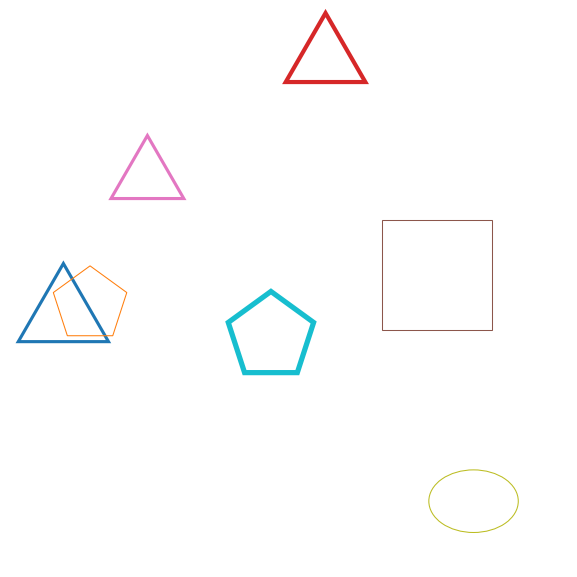[{"shape": "triangle", "thickness": 1.5, "radius": 0.45, "center": [0.11, 0.453]}, {"shape": "pentagon", "thickness": 0.5, "radius": 0.33, "center": [0.156, 0.472]}, {"shape": "triangle", "thickness": 2, "radius": 0.4, "center": [0.564, 0.897]}, {"shape": "square", "thickness": 0.5, "radius": 0.48, "center": [0.757, 0.523]}, {"shape": "triangle", "thickness": 1.5, "radius": 0.36, "center": [0.255, 0.692]}, {"shape": "oval", "thickness": 0.5, "radius": 0.39, "center": [0.82, 0.131]}, {"shape": "pentagon", "thickness": 2.5, "radius": 0.39, "center": [0.469, 0.417]}]